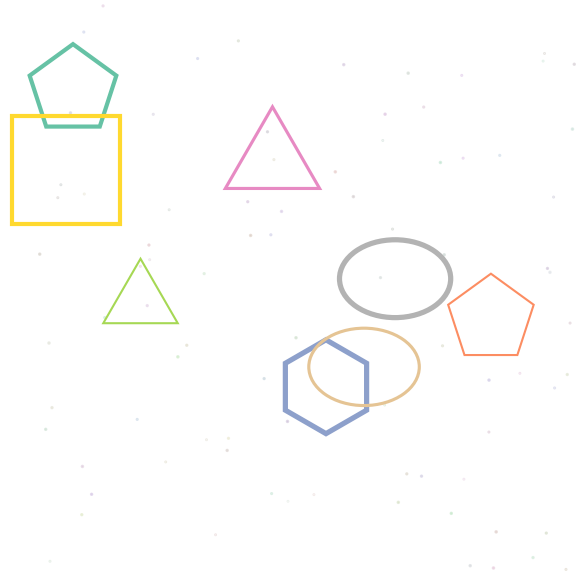[{"shape": "pentagon", "thickness": 2, "radius": 0.39, "center": [0.126, 0.844]}, {"shape": "pentagon", "thickness": 1, "radius": 0.39, "center": [0.85, 0.447]}, {"shape": "hexagon", "thickness": 2.5, "radius": 0.41, "center": [0.564, 0.329]}, {"shape": "triangle", "thickness": 1.5, "radius": 0.47, "center": [0.472, 0.72]}, {"shape": "triangle", "thickness": 1, "radius": 0.37, "center": [0.243, 0.477]}, {"shape": "square", "thickness": 2, "radius": 0.46, "center": [0.114, 0.705]}, {"shape": "oval", "thickness": 1.5, "radius": 0.48, "center": [0.63, 0.364]}, {"shape": "oval", "thickness": 2.5, "radius": 0.48, "center": [0.684, 0.517]}]